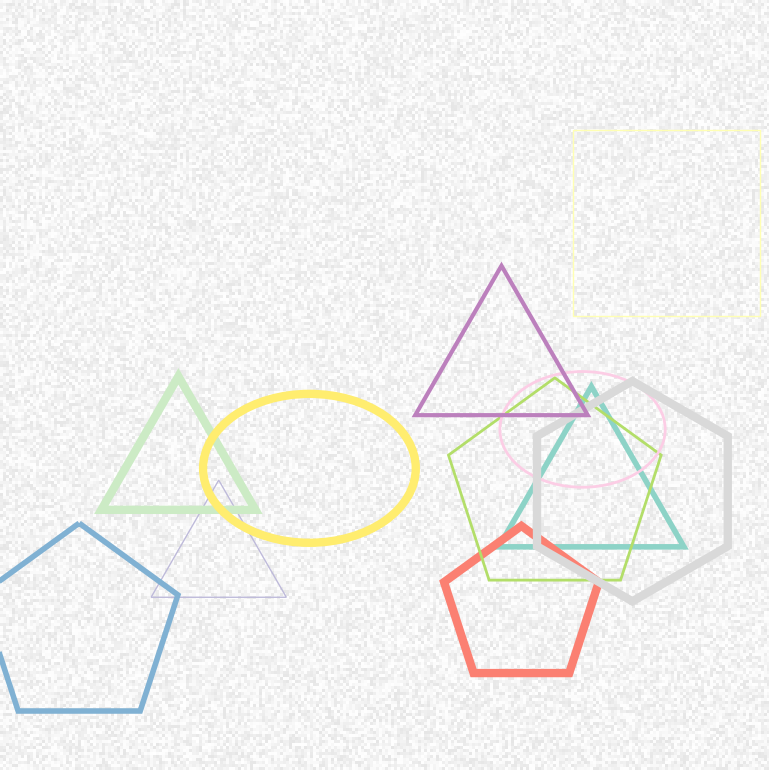[{"shape": "triangle", "thickness": 2, "radius": 0.69, "center": [0.768, 0.359]}, {"shape": "square", "thickness": 0.5, "radius": 0.61, "center": [0.866, 0.71]}, {"shape": "triangle", "thickness": 0.5, "radius": 0.51, "center": [0.284, 0.275]}, {"shape": "pentagon", "thickness": 3, "radius": 0.53, "center": [0.677, 0.211]}, {"shape": "pentagon", "thickness": 2, "radius": 0.67, "center": [0.103, 0.186]}, {"shape": "pentagon", "thickness": 1, "radius": 0.73, "center": [0.721, 0.364]}, {"shape": "oval", "thickness": 1, "radius": 0.54, "center": [0.757, 0.442]}, {"shape": "hexagon", "thickness": 3, "radius": 0.72, "center": [0.821, 0.362]}, {"shape": "triangle", "thickness": 1.5, "radius": 0.65, "center": [0.651, 0.525]}, {"shape": "triangle", "thickness": 3, "radius": 0.58, "center": [0.232, 0.396]}, {"shape": "oval", "thickness": 3, "radius": 0.69, "center": [0.402, 0.392]}]